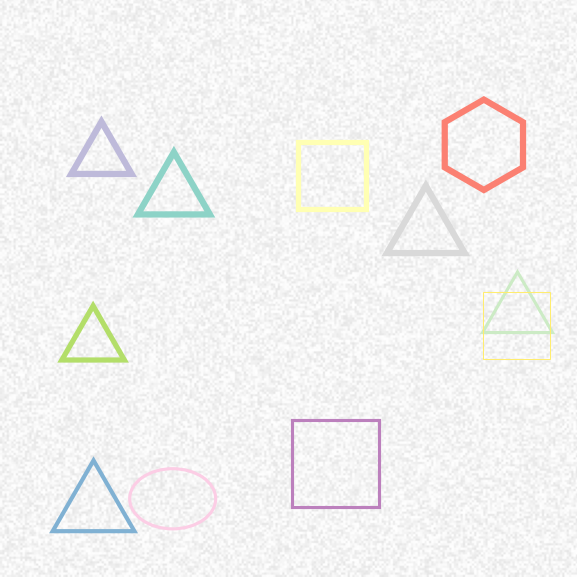[{"shape": "triangle", "thickness": 3, "radius": 0.36, "center": [0.301, 0.664]}, {"shape": "square", "thickness": 2.5, "radius": 0.29, "center": [0.575, 0.695]}, {"shape": "triangle", "thickness": 3, "radius": 0.3, "center": [0.176, 0.728]}, {"shape": "hexagon", "thickness": 3, "radius": 0.39, "center": [0.838, 0.748]}, {"shape": "triangle", "thickness": 2, "radius": 0.41, "center": [0.162, 0.12]}, {"shape": "triangle", "thickness": 2.5, "radius": 0.31, "center": [0.161, 0.407]}, {"shape": "oval", "thickness": 1.5, "radius": 0.37, "center": [0.299, 0.135]}, {"shape": "triangle", "thickness": 3, "radius": 0.39, "center": [0.737, 0.6]}, {"shape": "square", "thickness": 1.5, "radius": 0.38, "center": [0.581, 0.196]}, {"shape": "triangle", "thickness": 1.5, "radius": 0.35, "center": [0.896, 0.458]}, {"shape": "square", "thickness": 0.5, "radius": 0.29, "center": [0.894, 0.436]}]